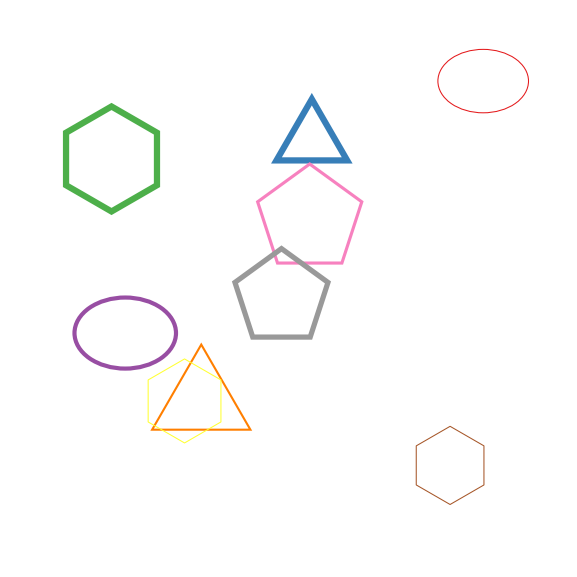[{"shape": "oval", "thickness": 0.5, "radius": 0.39, "center": [0.837, 0.859]}, {"shape": "triangle", "thickness": 3, "radius": 0.35, "center": [0.54, 0.757]}, {"shape": "hexagon", "thickness": 3, "radius": 0.45, "center": [0.193, 0.724]}, {"shape": "oval", "thickness": 2, "radius": 0.44, "center": [0.217, 0.422]}, {"shape": "triangle", "thickness": 1, "radius": 0.49, "center": [0.349, 0.304]}, {"shape": "hexagon", "thickness": 0.5, "radius": 0.36, "center": [0.32, 0.305]}, {"shape": "hexagon", "thickness": 0.5, "radius": 0.34, "center": [0.779, 0.193]}, {"shape": "pentagon", "thickness": 1.5, "radius": 0.47, "center": [0.536, 0.62]}, {"shape": "pentagon", "thickness": 2.5, "radius": 0.42, "center": [0.487, 0.484]}]